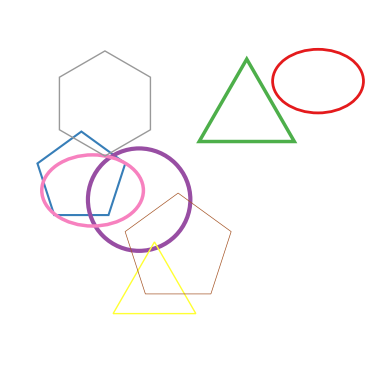[{"shape": "oval", "thickness": 2, "radius": 0.59, "center": [0.826, 0.789]}, {"shape": "pentagon", "thickness": 1.5, "radius": 0.6, "center": [0.211, 0.538]}, {"shape": "triangle", "thickness": 2.5, "radius": 0.71, "center": [0.641, 0.704]}, {"shape": "circle", "thickness": 3, "radius": 0.67, "center": [0.361, 0.481]}, {"shape": "triangle", "thickness": 1, "radius": 0.62, "center": [0.401, 0.247]}, {"shape": "pentagon", "thickness": 0.5, "radius": 0.72, "center": [0.463, 0.354]}, {"shape": "oval", "thickness": 2.5, "radius": 0.66, "center": [0.24, 0.505]}, {"shape": "hexagon", "thickness": 1, "radius": 0.68, "center": [0.273, 0.731]}]